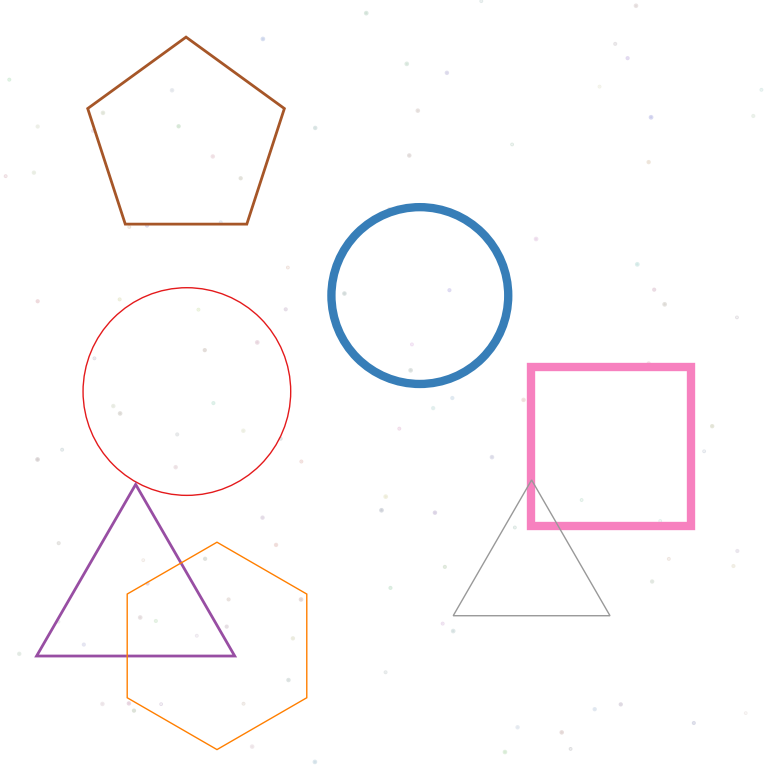[{"shape": "circle", "thickness": 0.5, "radius": 0.67, "center": [0.243, 0.492]}, {"shape": "circle", "thickness": 3, "radius": 0.57, "center": [0.545, 0.616]}, {"shape": "triangle", "thickness": 1, "radius": 0.74, "center": [0.176, 0.222]}, {"shape": "hexagon", "thickness": 0.5, "radius": 0.67, "center": [0.282, 0.161]}, {"shape": "pentagon", "thickness": 1, "radius": 0.67, "center": [0.242, 0.818]}, {"shape": "square", "thickness": 3, "radius": 0.52, "center": [0.793, 0.421]}, {"shape": "triangle", "thickness": 0.5, "radius": 0.59, "center": [0.69, 0.259]}]